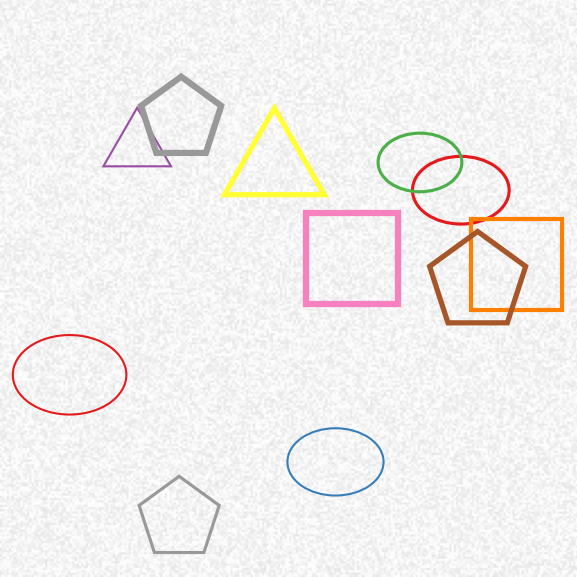[{"shape": "oval", "thickness": 1.5, "radius": 0.42, "center": [0.798, 0.67]}, {"shape": "oval", "thickness": 1, "radius": 0.49, "center": [0.121, 0.35]}, {"shape": "oval", "thickness": 1, "radius": 0.42, "center": [0.581, 0.199]}, {"shape": "oval", "thickness": 1.5, "radius": 0.36, "center": [0.727, 0.718]}, {"shape": "triangle", "thickness": 1, "radius": 0.34, "center": [0.238, 0.745]}, {"shape": "square", "thickness": 2, "radius": 0.4, "center": [0.894, 0.541]}, {"shape": "triangle", "thickness": 2.5, "radius": 0.5, "center": [0.475, 0.712]}, {"shape": "pentagon", "thickness": 2.5, "radius": 0.44, "center": [0.827, 0.511]}, {"shape": "square", "thickness": 3, "radius": 0.4, "center": [0.61, 0.551]}, {"shape": "pentagon", "thickness": 1.5, "radius": 0.36, "center": [0.31, 0.101]}, {"shape": "pentagon", "thickness": 3, "radius": 0.36, "center": [0.314, 0.793]}]